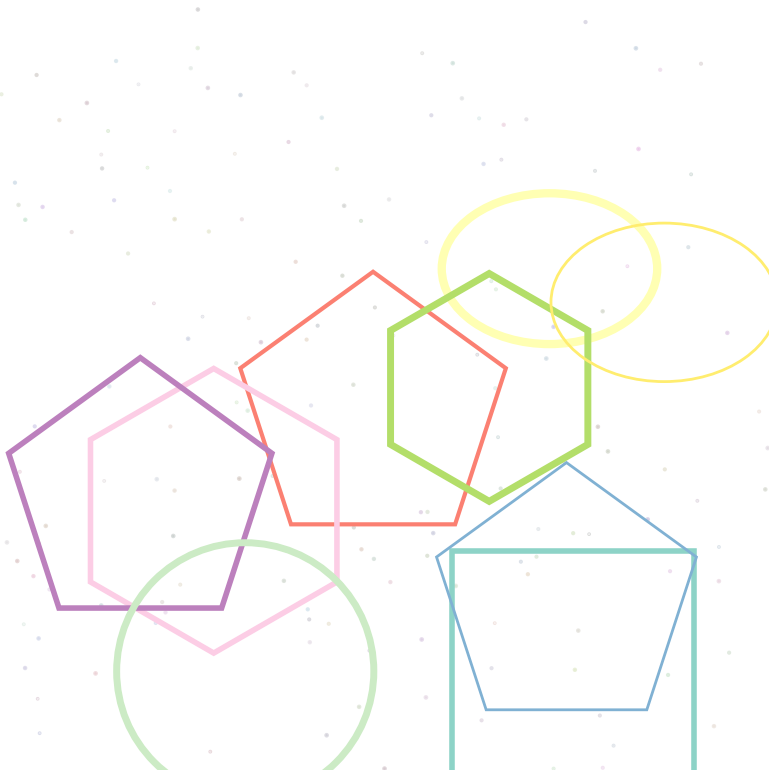[{"shape": "square", "thickness": 2, "radius": 0.79, "center": [0.744, 0.128]}, {"shape": "oval", "thickness": 3, "radius": 0.7, "center": [0.714, 0.651]}, {"shape": "pentagon", "thickness": 1.5, "radius": 0.91, "center": [0.484, 0.466]}, {"shape": "pentagon", "thickness": 1, "radius": 0.89, "center": [0.736, 0.222]}, {"shape": "hexagon", "thickness": 2.5, "radius": 0.74, "center": [0.635, 0.497]}, {"shape": "hexagon", "thickness": 2, "radius": 0.92, "center": [0.278, 0.337]}, {"shape": "pentagon", "thickness": 2, "radius": 0.9, "center": [0.182, 0.356]}, {"shape": "circle", "thickness": 2.5, "radius": 0.83, "center": [0.318, 0.128]}, {"shape": "oval", "thickness": 1, "radius": 0.74, "center": [0.863, 0.607]}]